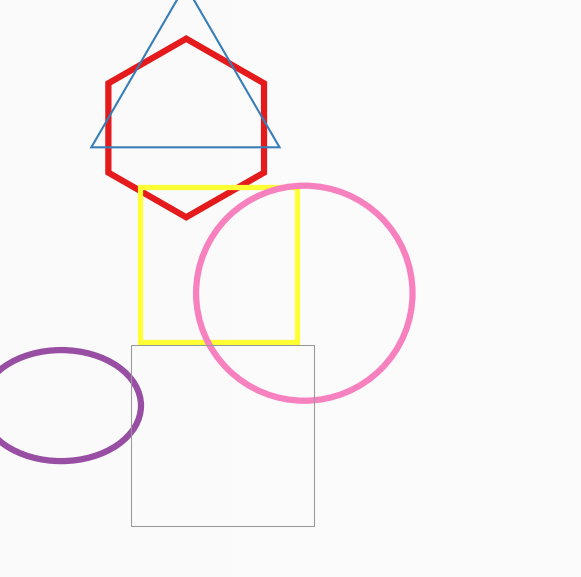[{"shape": "hexagon", "thickness": 3, "radius": 0.77, "center": [0.32, 0.778]}, {"shape": "triangle", "thickness": 1, "radius": 0.93, "center": [0.319, 0.838]}, {"shape": "oval", "thickness": 3, "radius": 0.69, "center": [0.105, 0.297]}, {"shape": "square", "thickness": 2.5, "radius": 0.67, "center": [0.376, 0.541]}, {"shape": "circle", "thickness": 3, "radius": 0.93, "center": [0.524, 0.491]}, {"shape": "square", "thickness": 0.5, "radius": 0.79, "center": [0.383, 0.245]}]